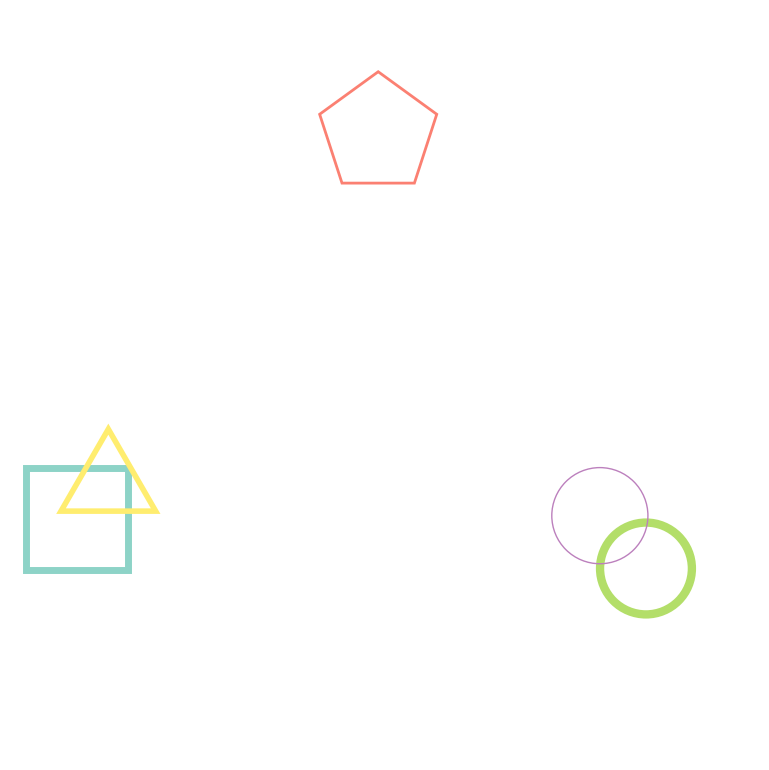[{"shape": "square", "thickness": 2.5, "radius": 0.33, "center": [0.1, 0.326]}, {"shape": "pentagon", "thickness": 1, "radius": 0.4, "center": [0.491, 0.827]}, {"shape": "circle", "thickness": 3, "radius": 0.3, "center": [0.839, 0.262]}, {"shape": "circle", "thickness": 0.5, "radius": 0.31, "center": [0.779, 0.33]}, {"shape": "triangle", "thickness": 2, "radius": 0.35, "center": [0.141, 0.372]}]